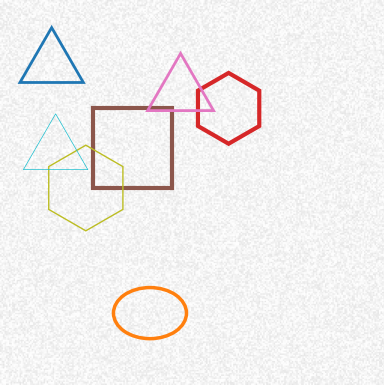[{"shape": "triangle", "thickness": 2, "radius": 0.48, "center": [0.134, 0.833]}, {"shape": "oval", "thickness": 2.5, "radius": 0.47, "center": [0.39, 0.187]}, {"shape": "hexagon", "thickness": 3, "radius": 0.46, "center": [0.594, 0.719]}, {"shape": "square", "thickness": 3, "radius": 0.52, "center": [0.344, 0.616]}, {"shape": "triangle", "thickness": 2, "radius": 0.49, "center": [0.469, 0.762]}, {"shape": "hexagon", "thickness": 1, "radius": 0.56, "center": [0.223, 0.512]}, {"shape": "triangle", "thickness": 0.5, "radius": 0.48, "center": [0.144, 0.608]}]